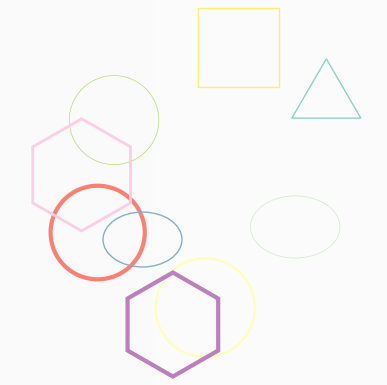[{"shape": "triangle", "thickness": 1, "radius": 0.51, "center": [0.842, 0.745]}, {"shape": "circle", "thickness": 1.5, "radius": 0.64, "center": [0.53, 0.201]}, {"shape": "circle", "thickness": 3, "radius": 0.61, "center": [0.252, 0.396]}, {"shape": "oval", "thickness": 1, "radius": 0.51, "center": [0.368, 0.378]}, {"shape": "circle", "thickness": 0.5, "radius": 0.58, "center": [0.294, 0.688]}, {"shape": "hexagon", "thickness": 2, "radius": 0.73, "center": [0.211, 0.546]}, {"shape": "hexagon", "thickness": 3, "radius": 0.68, "center": [0.446, 0.157]}, {"shape": "oval", "thickness": 0.5, "radius": 0.58, "center": [0.762, 0.41]}, {"shape": "square", "thickness": 1, "radius": 0.52, "center": [0.616, 0.876]}]